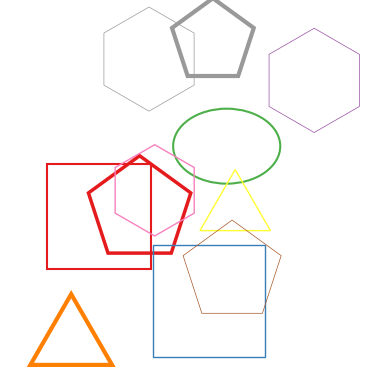[{"shape": "pentagon", "thickness": 2.5, "radius": 0.7, "center": [0.363, 0.456]}, {"shape": "square", "thickness": 1.5, "radius": 0.68, "center": [0.257, 0.438]}, {"shape": "square", "thickness": 1, "radius": 0.73, "center": [0.544, 0.218]}, {"shape": "oval", "thickness": 1.5, "radius": 0.7, "center": [0.589, 0.62]}, {"shape": "hexagon", "thickness": 0.5, "radius": 0.68, "center": [0.816, 0.791]}, {"shape": "triangle", "thickness": 3, "radius": 0.61, "center": [0.185, 0.113]}, {"shape": "triangle", "thickness": 1, "radius": 0.53, "center": [0.611, 0.454]}, {"shape": "pentagon", "thickness": 0.5, "radius": 0.67, "center": [0.603, 0.295]}, {"shape": "hexagon", "thickness": 1, "radius": 0.59, "center": [0.402, 0.506]}, {"shape": "pentagon", "thickness": 3, "radius": 0.56, "center": [0.553, 0.893]}, {"shape": "hexagon", "thickness": 0.5, "radius": 0.68, "center": [0.387, 0.847]}]